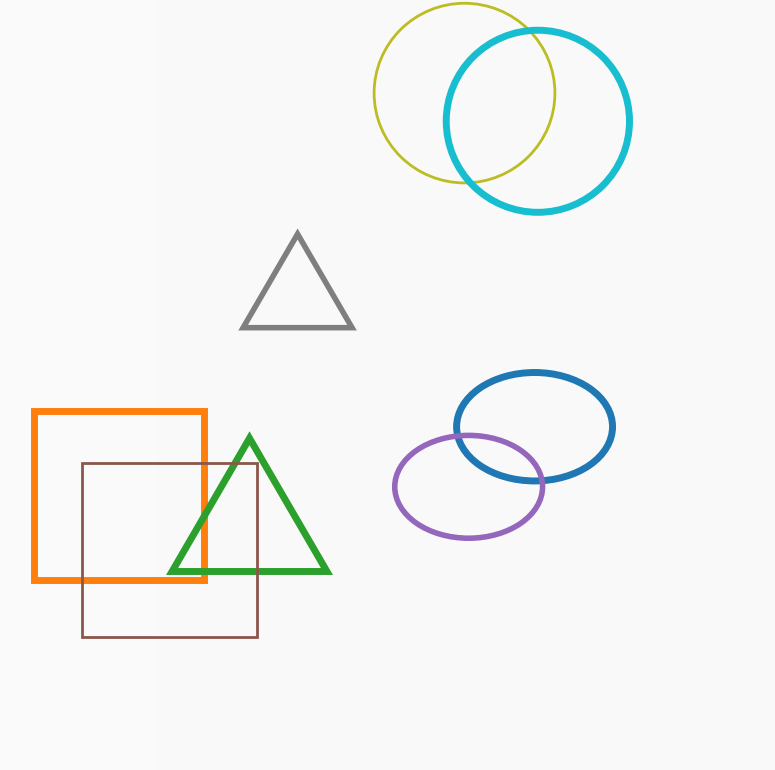[{"shape": "oval", "thickness": 2.5, "radius": 0.5, "center": [0.69, 0.446]}, {"shape": "square", "thickness": 2.5, "radius": 0.55, "center": [0.153, 0.356]}, {"shape": "triangle", "thickness": 2.5, "radius": 0.58, "center": [0.322, 0.315]}, {"shape": "oval", "thickness": 2, "radius": 0.48, "center": [0.605, 0.368]}, {"shape": "square", "thickness": 1, "radius": 0.57, "center": [0.219, 0.285]}, {"shape": "triangle", "thickness": 2, "radius": 0.41, "center": [0.384, 0.615]}, {"shape": "circle", "thickness": 1, "radius": 0.58, "center": [0.599, 0.879]}, {"shape": "circle", "thickness": 2.5, "radius": 0.59, "center": [0.694, 0.843]}]